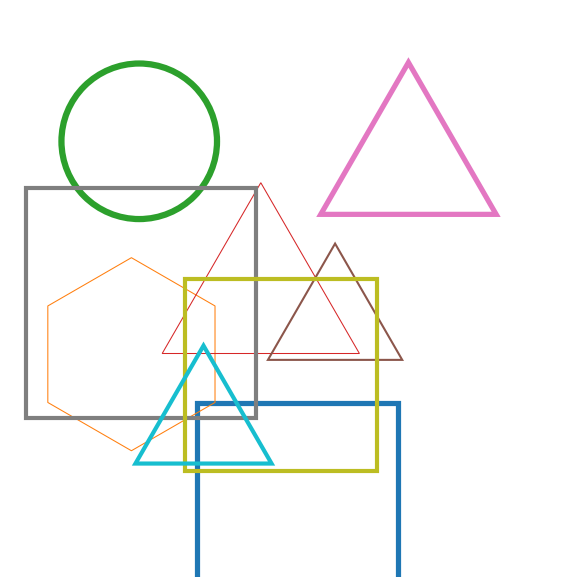[{"shape": "square", "thickness": 2.5, "radius": 0.87, "center": [0.515, 0.128]}, {"shape": "hexagon", "thickness": 0.5, "radius": 0.84, "center": [0.228, 0.386]}, {"shape": "circle", "thickness": 3, "radius": 0.67, "center": [0.241, 0.754]}, {"shape": "triangle", "thickness": 0.5, "radius": 0.99, "center": [0.452, 0.486]}, {"shape": "triangle", "thickness": 1, "radius": 0.67, "center": [0.58, 0.443]}, {"shape": "triangle", "thickness": 2.5, "radius": 0.88, "center": [0.707, 0.716]}, {"shape": "square", "thickness": 2, "radius": 1.0, "center": [0.244, 0.474]}, {"shape": "square", "thickness": 2, "radius": 0.83, "center": [0.486, 0.349]}, {"shape": "triangle", "thickness": 2, "radius": 0.68, "center": [0.352, 0.264]}]